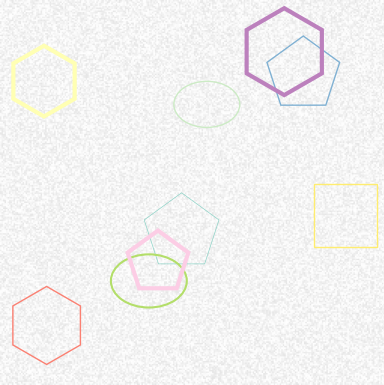[{"shape": "pentagon", "thickness": 0.5, "radius": 0.51, "center": [0.472, 0.397]}, {"shape": "hexagon", "thickness": 3, "radius": 0.46, "center": [0.114, 0.789]}, {"shape": "hexagon", "thickness": 1, "radius": 0.51, "center": [0.121, 0.155]}, {"shape": "pentagon", "thickness": 1, "radius": 0.5, "center": [0.788, 0.807]}, {"shape": "oval", "thickness": 1.5, "radius": 0.49, "center": [0.387, 0.27]}, {"shape": "pentagon", "thickness": 3, "radius": 0.41, "center": [0.41, 0.318]}, {"shape": "hexagon", "thickness": 3, "radius": 0.56, "center": [0.738, 0.866]}, {"shape": "oval", "thickness": 1, "radius": 0.43, "center": [0.537, 0.729]}, {"shape": "square", "thickness": 1, "radius": 0.41, "center": [0.897, 0.441]}]